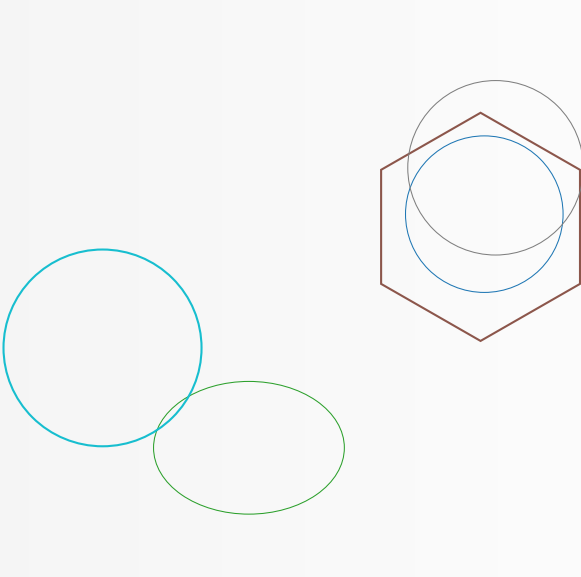[{"shape": "circle", "thickness": 0.5, "radius": 0.68, "center": [0.833, 0.628]}, {"shape": "oval", "thickness": 0.5, "radius": 0.82, "center": [0.428, 0.224]}, {"shape": "hexagon", "thickness": 1, "radius": 0.99, "center": [0.827, 0.606]}, {"shape": "circle", "thickness": 0.5, "radius": 0.76, "center": [0.853, 0.709]}, {"shape": "circle", "thickness": 1, "radius": 0.85, "center": [0.176, 0.397]}]